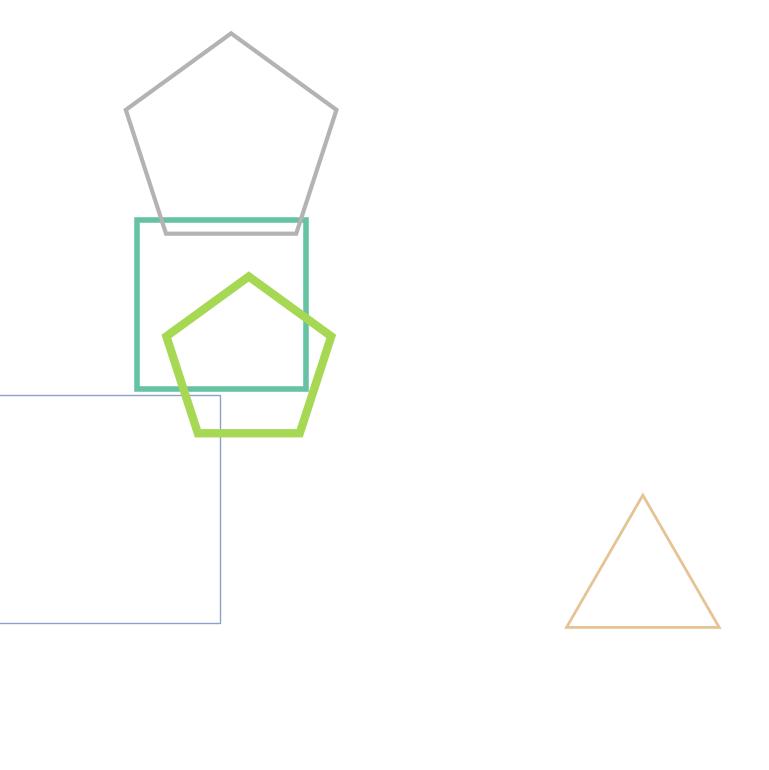[{"shape": "square", "thickness": 2, "radius": 0.55, "center": [0.287, 0.604]}, {"shape": "square", "thickness": 0.5, "radius": 0.74, "center": [0.137, 0.339]}, {"shape": "pentagon", "thickness": 3, "radius": 0.56, "center": [0.323, 0.528]}, {"shape": "triangle", "thickness": 1, "radius": 0.57, "center": [0.835, 0.242]}, {"shape": "pentagon", "thickness": 1.5, "radius": 0.72, "center": [0.3, 0.813]}]